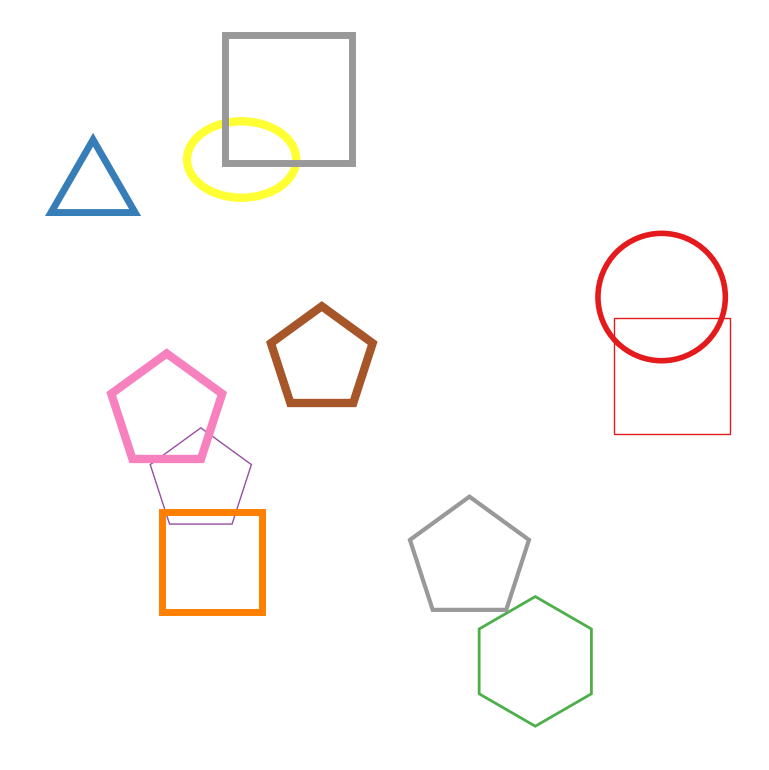[{"shape": "circle", "thickness": 2, "radius": 0.41, "center": [0.859, 0.614]}, {"shape": "square", "thickness": 0.5, "radius": 0.37, "center": [0.873, 0.511]}, {"shape": "triangle", "thickness": 2.5, "radius": 0.32, "center": [0.121, 0.755]}, {"shape": "hexagon", "thickness": 1, "radius": 0.42, "center": [0.695, 0.141]}, {"shape": "pentagon", "thickness": 0.5, "radius": 0.35, "center": [0.261, 0.375]}, {"shape": "square", "thickness": 2.5, "radius": 0.32, "center": [0.275, 0.27]}, {"shape": "oval", "thickness": 3, "radius": 0.35, "center": [0.314, 0.793]}, {"shape": "pentagon", "thickness": 3, "radius": 0.35, "center": [0.418, 0.533]}, {"shape": "pentagon", "thickness": 3, "radius": 0.38, "center": [0.217, 0.465]}, {"shape": "pentagon", "thickness": 1.5, "radius": 0.41, "center": [0.61, 0.274]}, {"shape": "square", "thickness": 2.5, "radius": 0.41, "center": [0.375, 0.871]}]